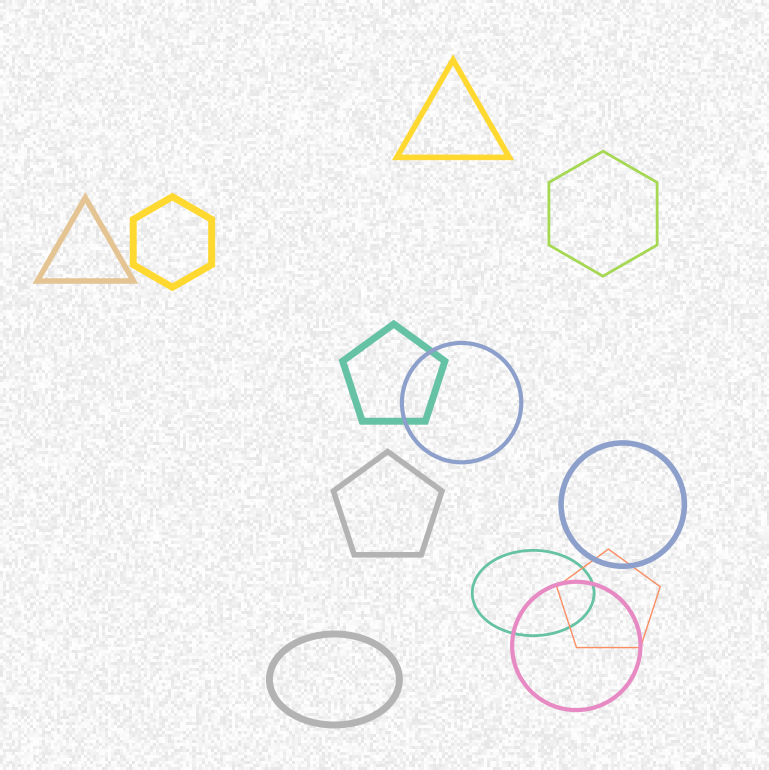[{"shape": "pentagon", "thickness": 2.5, "radius": 0.35, "center": [0.511, 0.509]}, {"shape": "oval", "thickness": 1, "radius": 0.4, "center": [0.692, 0.23]}, {"shape": "pentagon", "thickness": 0.5, "radius": 0.35, "center": [0.79, 0.216]}, {"shape": "circle", "thickness": 2, "radius": 0.4, "center": [0.809, 0.345]}, {"shape": "circle", "thickness": 1.5, "radius": 0.39, "center": [0.599, 0.477]}, {"shape": "circle", "thickness": 1.5, "radius": 0.42, "center": [0.748, 0.161]}, {"shape": "hexagon", "thickness": 1, "radius": 0.41, "center": [0.783, 0.722]}, {"shape": "hexagon", "thickness": 2.5, "radius": 0.29, "center": [0.224, 0.686]}, {"shape": "triangle", "thickness": 2, "radius": 0.42, "center": [0.588, 0.838]}, {"shape": "triangle", "thickness": 2, "radius": 0.36, "center": [0.111, 0.671]}, {"shape": "oval", "thickness": 2.5, "radius": 0.42, "center": [0.434, 0.118]}, {"shape": "pentagon", "thickness": 2, "radius": 0.37, "center": [0.504, 0.339]}]